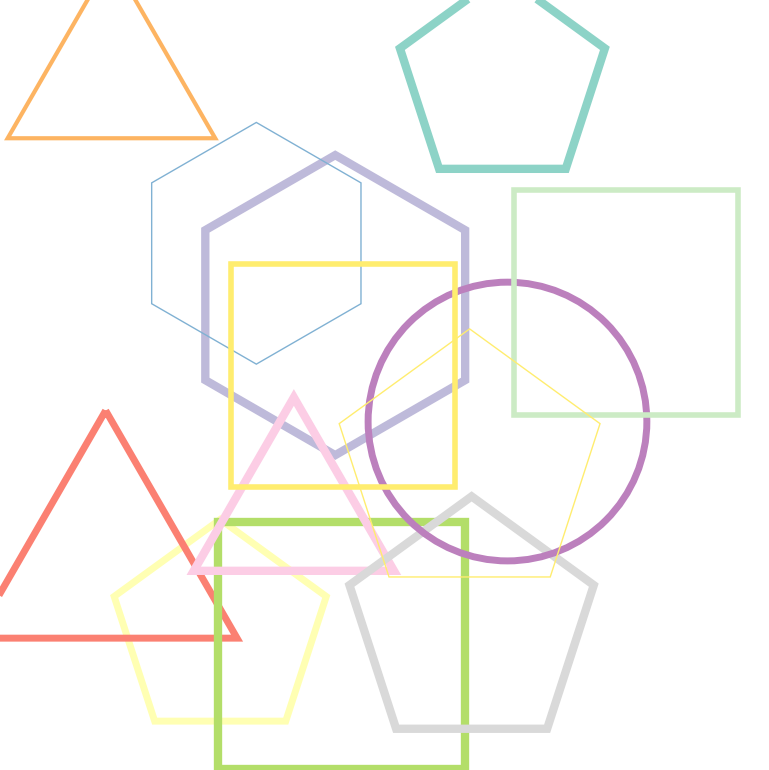[{"shape": "pentagon", "thickness": 3, "radius": 0.7, "center": [0.652, 0.894]}, {"shape": "pentagon", "thickness": 2.5, "radius": 0.72, "center": [0.286, 0.181]}, {"shape": "hexagon", "thickness": 3, "radius": 0.97, "center": [0.435, 0.604]}, {"shape": "triangle", "thickness": 2.5, "radius": 0.99, "center": [0.137, 0.27]}, {"shape": "hexagon", "thickness": 0.5, "radius": 0.78, "center": [0.333, 0.684]}, {"shape": "triangle", "thickness": 1.5, "radius": 0.78, "center": [0.145, 0.898]}, {"shape": "square", "thickness": 3, "radius": 0.8, "center": [0.443, 0.161]}, {"shape": "triangle", "thickness": 3, "radius": 0.75, "center": [0.382, 0.334]}, {"shape": "pentagon", "thickness": 3, "radius": 0.83, "center": [0.612, 0.189]}, {"shape": "circle", "thickness": 2.5, "radius": 0.9, "center": [0.659, 0.453]}, {"shape": "square", "thickness": 2, "radius": 0.73, "center": [0.813, 0.607]}, {"shape": "square", "thickness": 2, "radius": 0.73, "center": [0.445, 0.512]}, {"shape": "pentagon", "thickness": 0.5, "radius": 0.89, "center": [0.61, 0.395]}]